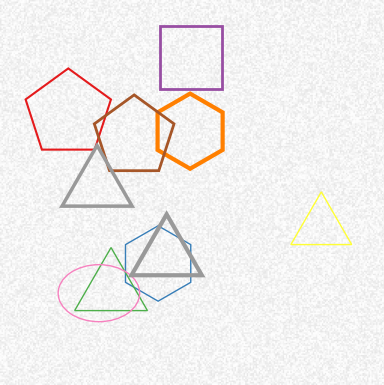[{"shape": "pentagon", "thickness": 1.5, "radius": 0.58, "center": [0.177, 0.706]}, {"shape": "hexagon", "thickness": 1, "radius": 0.49, "center": [0.411, 0.316]}, {"shape": "triangle", "thickness": 1, "radius": 0.55, "center": [0.288, 0.248]}, {"shape": "square", "thickness": 2, "radius": 0.41, "center": [0.496, 0.85]}, {"shape": "hexagon", "thickness": 3, "radius": 0.49, "center": [0.494, 0.659]}, {"shape": "triangle", "thickness": 1, "radius": 0.46, "center": [0.835, 0.41]}, {"shape": "pentagon", "thickness": 2, "radius": 0.54, "center": [0.349, 0.645]}, {"shape": "oval", "thickness": 1, "radius": 0.53, "center": [0.257, 0.238]}, {"shape": "triangle", "thickness": 2.5, "radius": 0.53, "center": [0.252, 0.517]}, {"shape": "triangle", "thickness": 3, "radius": 0.53, "center": [0.433, 0.338]}]